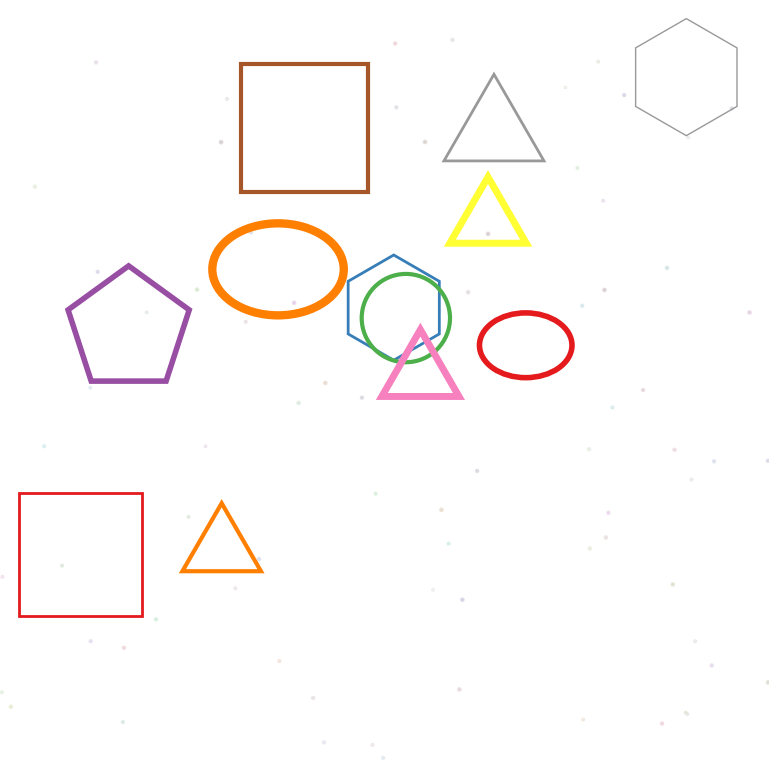[{"shape": "oval", "thickness": 2, "radius": 0.3, "center": [0.683, 0.552]}, {"shape": "square", "thickness": 1, "radius": 0.4, "center": [0.105, 0.28]}, {"shape": "hexagon", "thickness": 1, "radius": 0.34, "center": [0.511, 0.6]}, {"shape": "circle", "thickness": 1.5, "radius": 0.29, "center": [0.527, 0.587]}, {"shape": "pentagon", "thickness": 2, "radius": 0.41, "center": [0.167, 0.572]}, {"shape": "triangle", "thickness": 1.5, "radius": 0.29, "center": [0.288, 0.288]}, {"shape": "oval", "thickness": 3, "radius": 0.43, "center": [0.361, 0.65]}, {"shape": "triangle", "thickness": 2.5, "radius": 0.29, "center": [0.634, 0.713]}, {"shape": "square", "thickness": 1.5, "radius": 0.41, "center": [0.396, 0.834]}, {"shape": "triangle", "thickness": 2.5, "radius": 0.29, "center": [0.546, 0.514]}, {"shape": "hexagon", "thickness": 0.5, "radius": 0.38, "center": [0.891, 0.9]}, {"shape": "triangle", "thickness": 1, "radius": 0.38, "center": [0.642, 0.829]}]